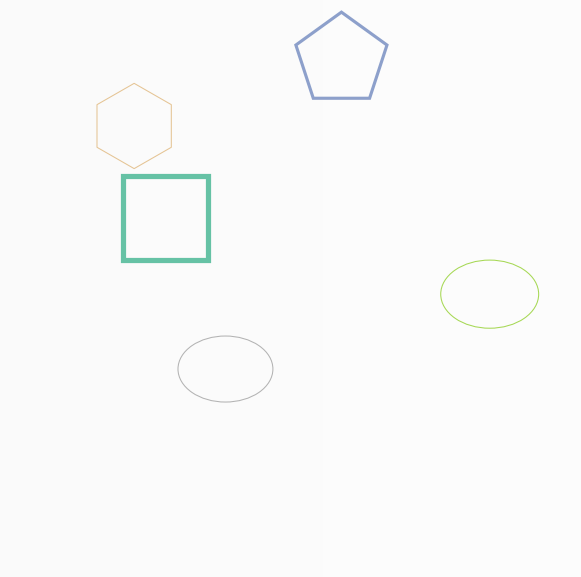[{"shape": "square", "thickness": 2.5, "radius": 0.36, "center": [0.285, 0.622]}, {"shape": "pentagon", "thickness": 1.5, "radius": 0.41, "center": [0.587, 0.896]}, {"shape": "oval", "thickness": 0.5, "radius": 0.42, "center": [0.842, 0.49]}, {"shape": "hexagon", "thickness": 0.5, "radius": 0.37, "center": [0.231, 0.781]}, {"shape": "oval", "thickness": 0.5, "radius": 0.41, "center": [0.388, 0.36]}]